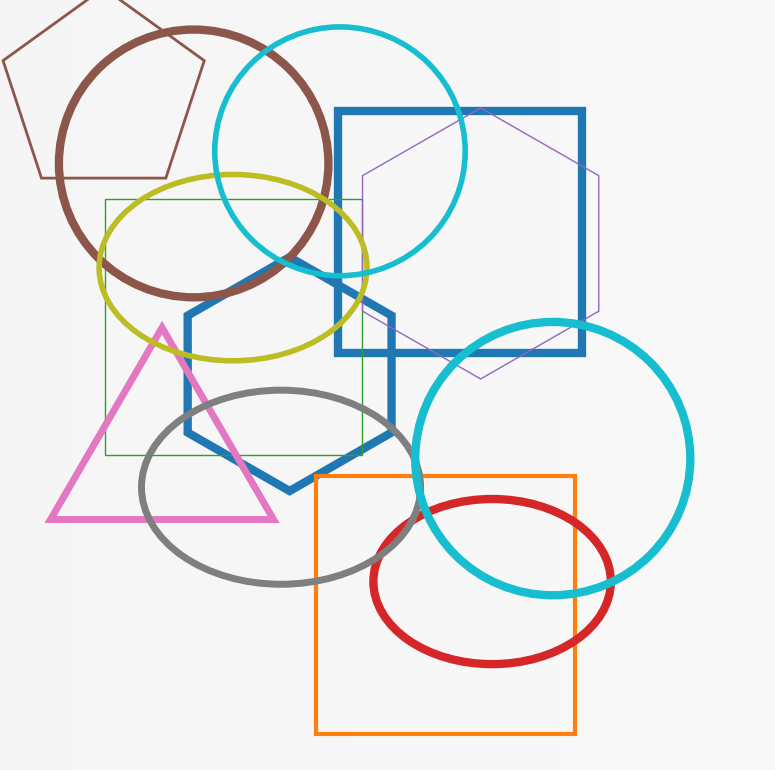[{"shape": "hexagon", "thickness": 3, "radius": 0.76, "center": [0.374, 0.514]}, {"shape": "square", "thickness": 3, "radius": 0.79, "center": [0.593, 0.699]}, {"shape": "square", "thickness": 1.5, "radius": 0.84, "center": [0.575, 0.214]}, {"shape": "square", "thickness": 0.5, "radius": 0.83, "center": [0.301, 0.575]}, {"shape": "oval", "thickness": 3, "radius": 0.77, "center": [0.635, 0.245]}, {"shape": "hexagon", "thickness": 0.5, "radius": 0.88, "center": [0.62, 0.684]}, {"shape": "circle", "thickness": 3, "radius": 0.87, "center": [0.25, 0.788]}, {"shape": "pentagon", "thickness": 1, "radius": 0.68, "center": [0.134, 0.879]}, {"shape": "triangle", "thickness": 2.5, "radius": 0.83, "center": [0.209, 0.408]}, {"shape": "oval", "thickness": 2.5, "radius": 0.9, "center": [0.363, 0.367]}, {"shape": "oval", "thickness": 2, "radius": 0.86, "center": [0.301, 0.652]}, {"shape": "circle", "thickness": 2, "radius": 0.81, "center": [0.439, 0.803]}, {"shape": "circle", "thickness": 3, "radius": 0.89, "center": [0.713, 0.404]}]